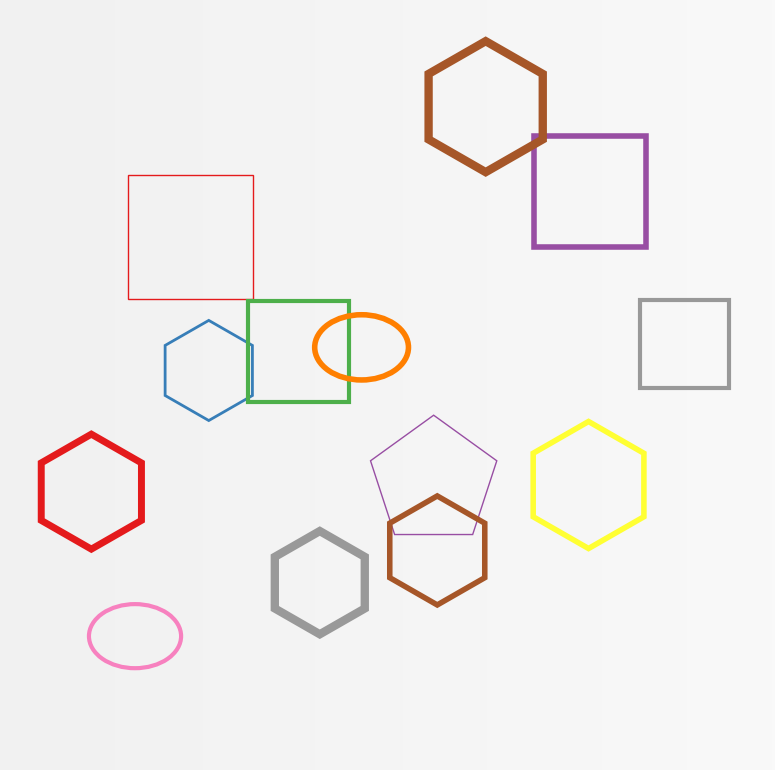[{"shape": "hexagon", "thickness": 2.5, "radius": 0.37, "center": [0.118, 0.361]}, {"shape": "square", "thickness": 0.5, "radius": 0.4, "center": [0.246, 0.692]}, {"shape": "hexagon", "thickness": 1, "radius": 0.33, "center": [0.269, 0.519]}, {"shape": "square", "thickness": 1.5, "radius": 0.33, "center": [0.385, 0.544]}, {"shape": "pentagon", "thickness": 0.5, "radius": 0.43, "center": [0.56, 0.375]}, {"shape": "square", "thickness": 2, "radius": 0.36, "center": [0.761, 0.751]}, {"shape": "oval", "thickness": 2, "radius": 0.3, "center": [0.467, 0.549]}, {"shape": "hexagon", "thickness": 2, "radius": 0.41, "center": [0.759, 0.37]}, {"shape": "hexagon", "thickness": 2, "radius": 0.35, "center": [0.564, 0.285]}, {"shape": "hexagon", "thickness": 3, "radius": 0.43, "center": [0.627, 0.861]}, {"shape": "oval", "thickness": 1.5, "radius": 0.3, "center": [0.174, 0.174]}, {"shape": "square", "thickness": 1.5, "radius": 0.29, "center": [0.883, 0.553]}, {"shape": "hexagon", "thickness": 3, "radius": 0.34, "center": [0.413, 0.243]}]